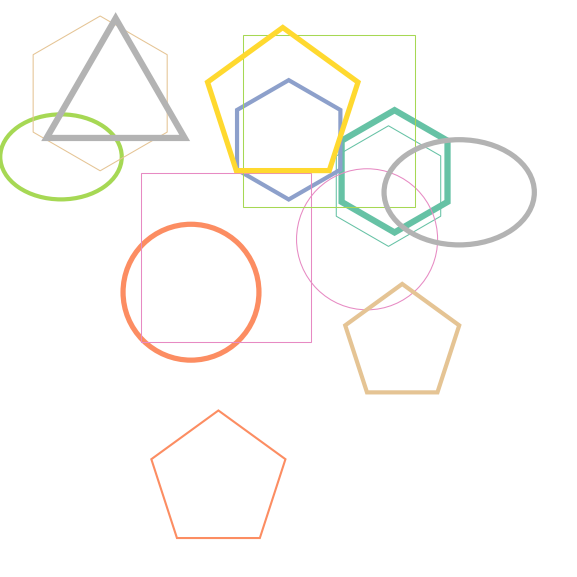[{"shape": "hexagon", "thickness": 0.5, "radius": 0.52, "center": [0.673, 0.677]}, {"shape": "hexagon", "thickness": 3, "radius": 0.53, "center": [0.683, 0.702]}, {"shape": "pentagon", "thickness": 1, "radius": 0.61, "center": [0.378, 0.166]}, {"shape": "circle", "thickness": 2.5, "radius": 0.59, "center": [0.331, 0.493]}, {"shape": "hexagon", "thickness": 2, "radius": 0.52, "center": [0.5, 0.757]}, {"shape": "circle", "thickness": 0.5, "radius": 0.61, "center": [0.636, 0.585]}, {"shape": "square", "thickness": 0.5, "radius": 0.73, "center": [0.391, 0.553]}, {"shape": "oval", "thickness": 2, "radius": 0.53, "center": [0.106, 0.727]}, {"shape": "square", "thickness": 0.5, "radius": 0.74, "center": [0.569, 0.789]}, {"shape": "pentagon", "thickness": 2.5, "radius": 0.68, "center": [0.49, 0.815]}, {"shape": "pentagon", "thickness": 2, "radius": 0.52, "center": [0.696, 0.404]}, {"shape": "hexagon", "thickness": 0.5, "radius": 0.67, "center": [0.173, 0.837]}, {"shape": "oval", "thickness": 2.5, "radius": 0.65, "center": [0.795, 0.666]}, {"shape": "triangle", "thickness": 3, "radius": 0.69, "center": [0.2, 0.829]}]